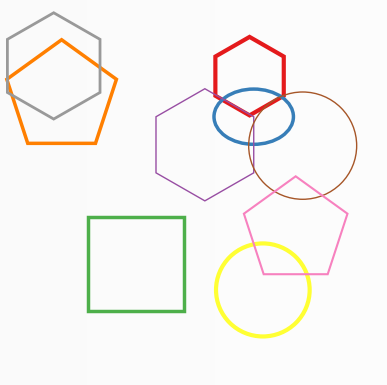[{"shape": "hexagon", "thickness": 3, "radius": 0.51, "center": [0.644, 0.802]}, {"shape": "oval", "thickness": 2.5, "radius": 0.51, "center": [0.655, 0.697]}, {"shape": "square", "thickness": 2.5, "radius": 0.62, "center": [0.351, 0.314]}, {"shape": "hexagon", "thickness": 1, "radius": 0.73, "center": [0.529, 0.624]}, {"shape": "pentagon", "thickness": 2.5, "radius": 0.74, "center": [0.159, 0.748]}, {"shape": "circle", "thickness": 3, "radius": 0.6, "center": [0.678, 0.247]}, {"shape": "circle", "thickness": 1, "radius": 0.7, "center": [0.781, 0.622]}, {"shape": "pentagon", "thickness": 1.5, "radius": 0.7, "center": [0.763, 0.401]}, {"shape": "hexagon", "thickness": 2, "radius": 0.69, "center": [0.139, 0.829]}]